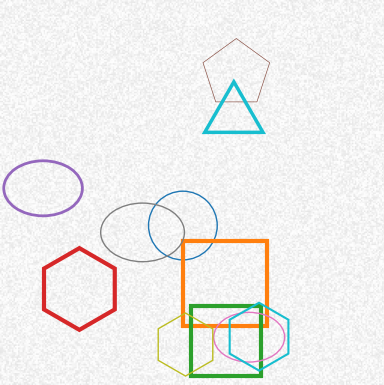[{"shape": "circle", "thickness": 1, "radius": 0.45, "center": [0.475, 0.414]}, {"shape": "square", "thickness": 3, "radius": 0.55, "center": [0.584, 0.264]}, {"shape": "square", "thickness": 3, "radius": 0.45, "center": [0.587, 0.114]}, {"shape": "hexagon", "thickness": 3, "radius": 0.53, "center": [0.206, 0.249]}, {"shape": "oval", "thickness": 2, "radius": 0.51, "center": [0.112, 0.511]}, {"shape": "pentagon", "thickness": 0.5, "radius": 0.46, "center": [0.614, 0.809]}, {"shape": "oval", "thickness": 1, "radius": 0.46, "center": [0.647, 0.124]}, {"shape": "oval", "thickness": 1, "radius": 0.54, "center": [0.37, 0.396]}, {"shape": "hexagon", "thickness": 1, "radius": 0.41, "center": [0.482, 0.105]}, {"shape": "triangle", "thickness": 2.5, "radius": 0.44, "center": [0.607, 0.7]}, {"shape": "hexagon", "thickness": 1.5, "radius": 0.44, "center": [0.673, 0.126]}]